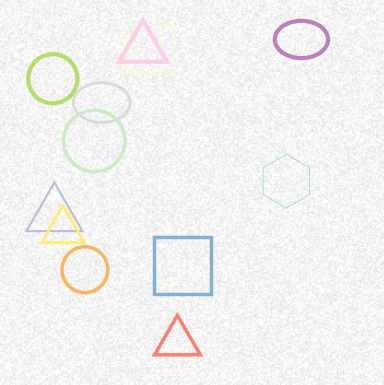[{"shape": "hexagon", "thickness": 0.5, "radius": 0.35, "center": [0.744, 0.529]}, {"shape": "square", "thickness": 0.5, "radius": 0.31, "center": [0.388, 0.873]}, {"shape": "triangle", "thickness": 1.5, "radius": 0.42, "center": [0.141, 0.442]}, {"shape": "triangle", "thickness": 2.5, "radius": 0.34, "center": [0.461, 0.113]}, {"shape": "square", "thickness": 2.5, "radius": 0.37, "center": [0.474, 0.31]}, {"shape": "circle", "thickness": 2.5, "radius": 0.3, "center": [0.22, 0.3]}, {"shape": "circle", "thickness": 3, "radius": 0.32, "center": [0.137, 0.795]}, {"shape": "triangle", "thickness": 3, "radius": 0.36, "center": [0.371, 0.876]}, {"shape": "oval", "thickness": 2, "radius": 0.37, "center": [0.264, 0.733]}, {"shape": "oval", "thickness": 3, "radius": 0.35, "center": [0.783, 0.897]}, {"shape": "circle", "thickness": 2.5, "radius": 0.4, "center": [0.245, 0.634]}, {"shape": "triangle", "thickness": 2, "radius": 0.32, "center": [0.164, 0.402]}]